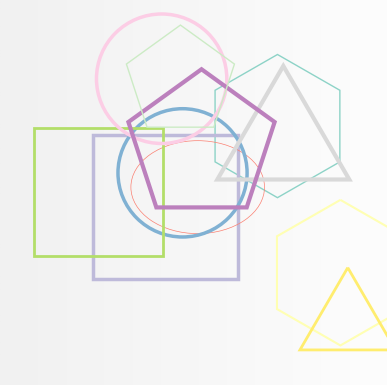[{"shape": "hexagon", "thickness": 1, "radius": 0.93, "center": [0.716, 0.673]}, {"shape": "hexagon", "thickness": 1.5, "radius": 0.95, "center": [0.878, 0.292]}, {"shape": "square", "thickness": 2.5, "radius": 0.93, "center": [0.427, 0.462]}, {"shape": "oval", "thickness": 0.5, "radius": 0.86, "center": [0.51, 0.514]}, {"shape": "circle", "thickness": 2.5, "radius": 0.83, "center": [0.471, 0.551]}, {"shape": "square", "thickness": 2, "radius": 0.83, "center": [0.254, 0.5]}, {"shape": "circle", "thickness": 2.5, "radius": 0.84, "center": [0.417, 0.795]}, {"shape": "triangle", "thickness": 3, "radius": 0.98, "center": [0.731, 0.632]}, {"shape": "pentagon", "thickness": 3, "radius": 0.99, "center": [0.52, 0.622]}, {"shape": "pentagon", "thickness": 1, "radius": 0.73, "center": [0.466, 0.788]}, {"shape": "triangle", "thickness": 2, "radius": 0.71, "center": [0.897, 0.162]}]